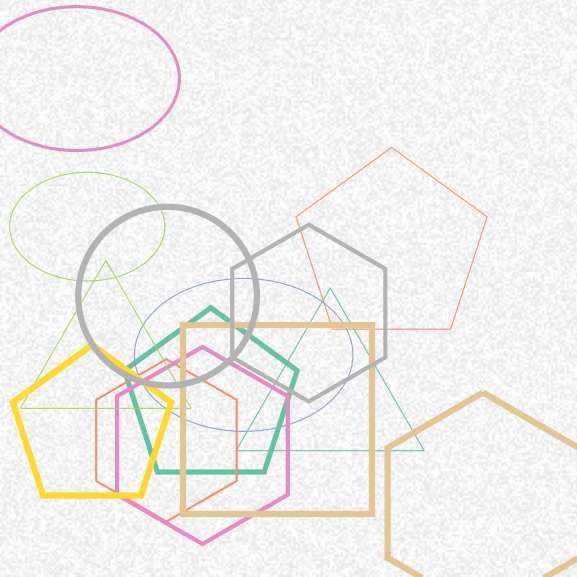[{"shape": "triangle", "thickness": 0.5, "radius": 0.94, "center": [0.572, 0.313]}, {"shape": "pentagon", "thickness": 2.5, "radius": 0.79, "center": [0.365, 0.309]}, {"shape": "hexagon", "thickness": 1, "radius": 0.7, "center": [0.288, 0.237]}, {"shape": "pentagon", "thickness": 0.5, "radius": 0.87, "center": [0.678, 0.57]}, {"shape": "oval", "thickness": 0.5, "radius": 0.95, "center": [0.422, 0.385]}, {"shape": "oval", "thickness": 1.5, "radius": 0.89, "center": [0.133, 0.863]}, {"shape": "hexagon", "thickness": 2, "radius": 0.85, "center": [0.351, 0.228]}, {"shape": "oval", "thickness": 0.5, "radius": 0.67, "center": [0.151, 0.607]}, {"shape": "triangle", "thickness": 0.5, "radius": 0.85, "center": [0.183, 0.377]}, {"shape": "pentagon", "thickness": 3, "radius": 0.72, "center": [0.159, 0.258]}, {"shape": "square", "thickness": 3, "radius": 0.82, "center": [0.48, 0.273]}, {"shape": "hexagon", "thickness": 3, "radius": 0.95, "center": [0.836, 0.128]}, {"shape": "hexagon", "thickness": 2, "radius": 0.77, "center": [0.535, 0.457]}, {"shape": "circle", "thickness": 3, "radius": 0.77, "center": [0.29, 0.486]}]